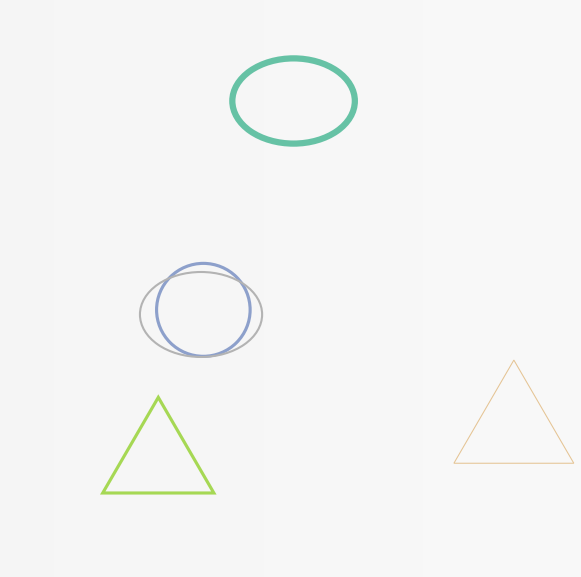[{"shape": "oval", "thickness": 3, "radius": 0.53, "center": [0.505, 0.824]}, {"shape": "circle", "thickness": 1.5, "radius": 0.4, "center": [0.35, 0.463]}, {"shape": "triangle", "thickness": 1.5, "radius": 0.55, "center": [0.272, 0.201]}, {"shape": "triangle", "thickness": 0.5, "radius": 0.6, "center": [0.884, 0.257]}, {"shape": "oval", "thickness": 1, "radius": 0.53, "center": [0.346, 0.455]}]